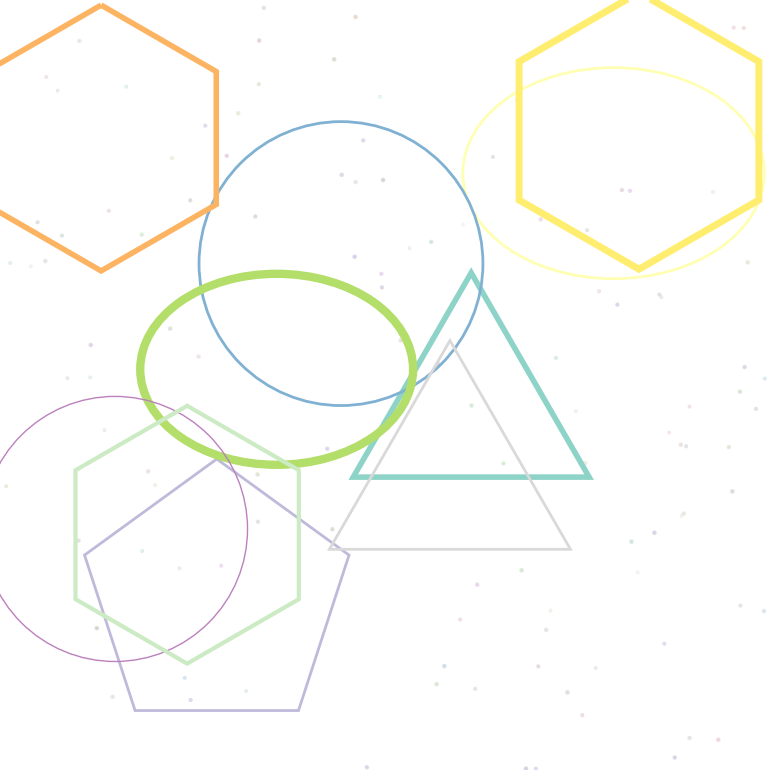[{"shape": "triangle", "thickness": 2, "radius": 0.88, "center": [0.612, 0.469]}, {"shape": "oval", "thickness": 1, "radius": 0.98, "center": [0.797, 0.775]}, {"shape": "pentagon", "thickness": 1, "radius": 0.9, "center": [0.282, 0.223]}, {"shape": "circle", "thickness": 1, "radius": 0.92, "center": [0.443, 0.658]}, {"shape": "hexagon", "thickness": 2, "radius": 0.86, "center": [0.131, 0.821]}, {"shape": "oval", "thickness": 3, "radius": 0.89, "center": [0.359, 0.52]}, {"shape": "triangle", "thickness": 1, "radius": 0.9, "center": [0.584, 0.377]}, {"shape": "circle", "thickness": 0.5, "radius": 0.86, "center": [0.149, 0.313]}, {"shape": "hexagon", "thickness": 1.5, "radius": 0.84, "center": [0.243, 0.306]}, {"shape": "hexagon", "thickness": 2.5, "radius": 0.9, "center": [0.83, 0.83]}]